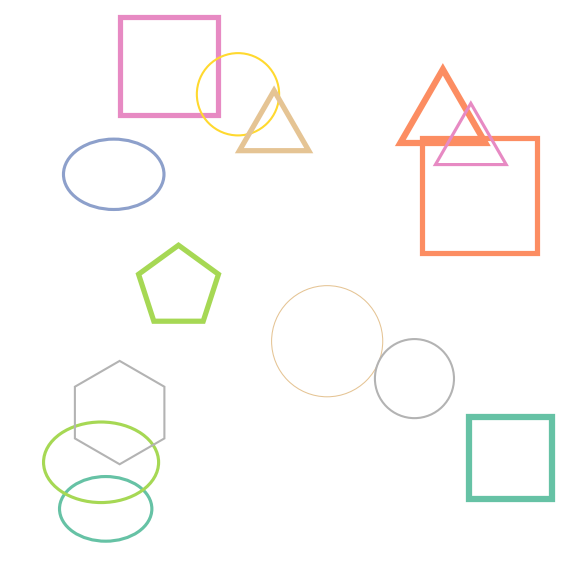[{"shape": "oval", "thickness": 1.5, "radius": 0.4, "center": [0.183, 0.118]}, {"shape": "square", "thickness": 3, "radius": 0.36, "center": [0.884, 0.206]}, {"shape": "square", "thickness": 2.5, "radius": 0.5, "center": [0.83, 0.661]}, {"shape": "triangle", "thickness": 3, "radius": 0.43, "center": [0.767, 0.794]}, {"shape": "oval", "thickness": 1.5, "radius": 0.44, "center": [0.197, 0.697]}, {"shape": "square", "thickness": 2.5, "radius": 0.42, "center": [0.292, 0.885]}, {"shape": "triangle", "thickness": 1.5, "radius": 0.35, "center": [0.815, 0.75]}, {"shape": "pentagon", "thickness": 2.5, "radius": 0.36, "center": [0.309, 0.502]}, {"shape": "oval", "thickness": 1.5, "radius": 0.5, "center": [0.175, 0.199]}, {"shape": "circle", "thickness": 1, "radius": 0.36, "center": [0.412, 0.836]}, {"shape": "circle", "thickness": 0.5, "radius": 0.48, "center": [0.567, 0.408]}, {"shape": "triangle", "thickness": 2.5, "radius": 0.35, "center": [0.475, 0.773]}, {"shape": "hexagon", "thickness": 1, "radius": 0.45, "center": [0.207, 0.285]}, {"shape": "circle", "thickness": 1, "radius": 0.34, "center": [0.718, 0.344]}]